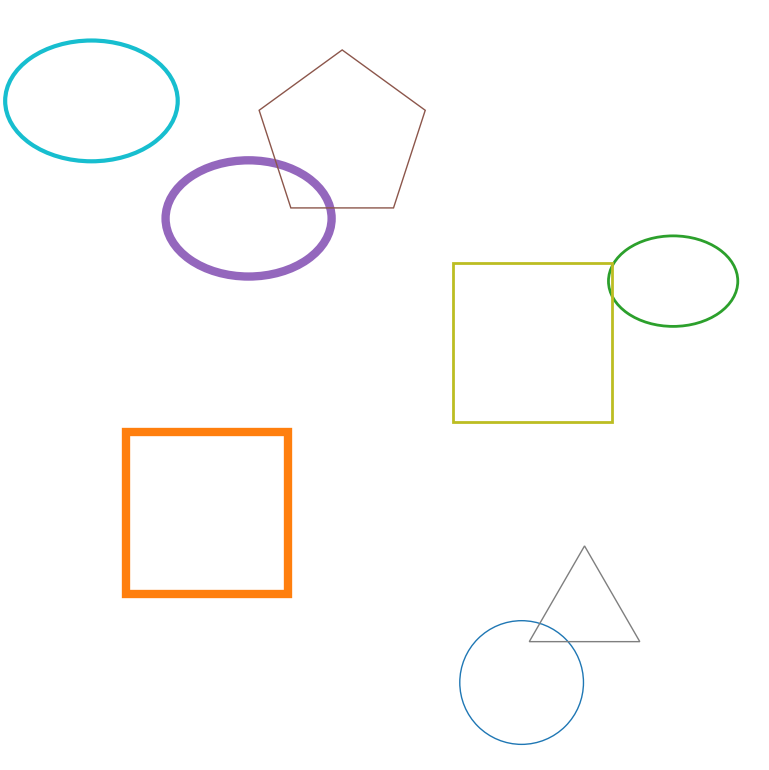[{"shape": "circle", "thickness": 0.5, "radius": 0.4, "center": [0.677, 0.114]}, {"shape": "square", "thickness": 3, "radius": 0.53, "center": [0.269, 0.334]}, {"shape": "oval", "thickness": 1, "radius": 0.42, "center": [0.874, 0.635]}, {"shape": "oval", "thickness": 3, "radius": 0.54, "center": [0.323, 0.716]}, {"shape": "pentagon", "thickness": 0.5, "radius": 0.57, "center": [0.444, 0.822]}, {"shape": "triangle", "thickness": 0.5, "radius": 0.41, "center": [0.759, 0.208]}, {"shape": "square", "thickness": 1, "radius": 0.52, "center": [0.692, 0.556]}, {"shape": "oval", "thickness": 1.5, "radius": 0.56, "center": [0.119, 0.869]}]